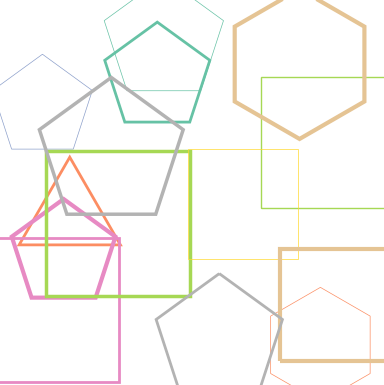[{"shape": "pentagon", "thickness": 2, "radius": 0.72, "center": [0.409, 0.799]}, {"shape": "pentagon", "thickness": 0.5, "radius": 0.81, "center": [0.426, 0.896]}, {"shape": "triangle", "thickness": 2, "radius": 0.76, "center": [0.181, 0.44]}, {"shape": "hexagon", "thickness": 0.5, "radius": 0.75, "center": [0.832, 0.104]}, {"shape": "pentagon", "thickness": 0.5, "radius": 0.68, "center": [0.11, 0.723]}, {"shape": "square", "thickness": 2, "radius": 0.94, "center": [0.123, 0.194]}, {"shape": "pentagon", "thickness": 3, "radius": 0.71, "center": [0.165, 0.341]}, {"shape": "square", "thickness": 1, "radius": 0.85, "center": [0.847, 0.629]}, {"shape": "square", "thickness": 2.5, "radius": 0.94, "center": [0.307, 0.42]}, {"shape": "square", "thickness": 0.5, "radius": 0.71, "center": [0.631, 0.47]}, {"shape": "hexagon", "thickness": 3, "radius": 0.97, "center": [0.778, 0.834]}, {"shape": "square", "thickness": 3, "radius": 0.73, "center": [0.874, 0.208]}, {"shape": "pentagon", "thickness": 2.5, "radius": 0.98, "center": [0.289, 0.602]}, {"shape": "pentagon", "thickness": 2, "radius": 0.86, "center": [0.57, 0.117]}]